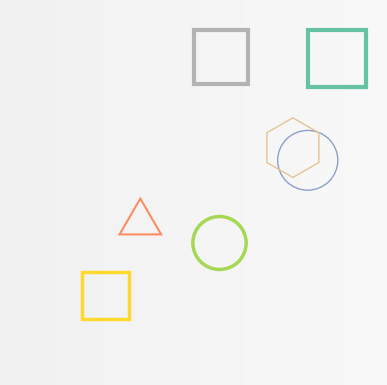[{"shape": "square", "thickness": 3, "radius": 0.37, "center": [0.871, 0.848]}, {"shape": "triangle", "thickness": 1.5, "radius": 0.31, "center": [0.362, 0.422]}, {"shape": "circle", "thickness": 1, "radius": 0.39, "center": [0.794, 0.584]}, {"shape": "circle", "thickness": 2.5, "radius": 0.34, "center": [0.566, 0.369]}, {"shape": "square", "thickness": 2.5, "radius": 0.31, "center": [0.272, 0.232]}, {"shape": "hexagon", "thickness": 1, "radius": 0.39, "center": [0.756, 0.617]}, {"shape": "square", "thickness": 3, "radius": 0.35, "center": [0.57, 0.851]}]